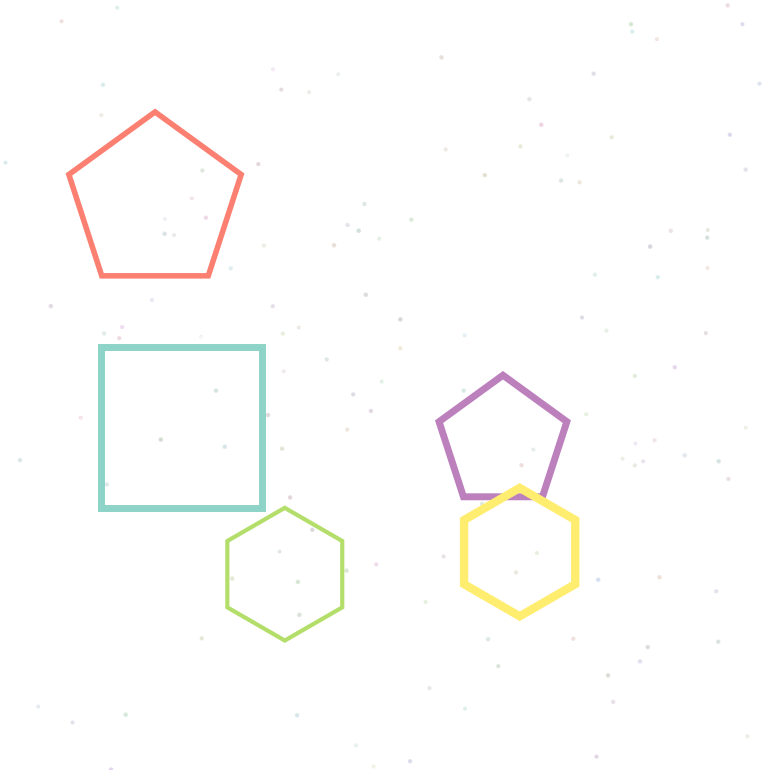[{"shape": "square", "thickness": 2.5, "radius": 0.52, "center": [0.236, 0.445]}, {"shape": "pentagon", "thickness": 2, "radius": 0.59, "center": [0.201, 0.737]}, {"shape": "hexagon", "thickness": 1.5, "radius": 0.43, "center": [0.37, 0.254]}, {"shape": "pentagon", "thickness": 2.5, "radius": 0.44, "center": [0.653, 0.425]}, {"shape": "hexagon", "thickness": 3, "radius": 0.42, "center": [0.675, 0.283]}]